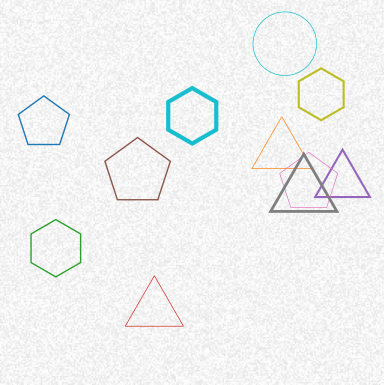[{"shape": "pentagon", "thickness": 1, "radius": 0.35, "center": [0.114, 0.681]}, {"shape": "triangle", "thickness": 0.5, "radius": 0.45, "center": [0.732, 0.607]}, {"shape": "hexagon", "thickness": 1, "radius": 0.37, "center": [0.145, 0.355]}, {"shape": "triangle", "thickness": 0.5, "radius": 0.44, "center": [0.401, 0.196]}, {"shape": "triangle", "thickness": 1.5, "radius": 0.41, "center": [0.89, 0.529]}, {"shape": "pentagon", "thickness": 1, "radius": 0.45, "center": [0.357, 0.553]}, {"shape": "pentagon", "thickness": 0.5, "radius": 0.4, "center": [0.802, 0.525]}, {"shape": "triangle", "thickness": 2, "radius": 0.5, "center": [0.789, 0.501]}, {"shape": "hexagon", "thickness": 1.5, "radius": 0.34, "center": [0.834, 0.755]}, {"shape": "hexagon", "thickness": 3, "radius": 0.36, "center": [0.499, 0.699]}, {"shape": "circle", "thickness": 0.5, "radius": 0.41, "center": [0.74, 0.886]}]